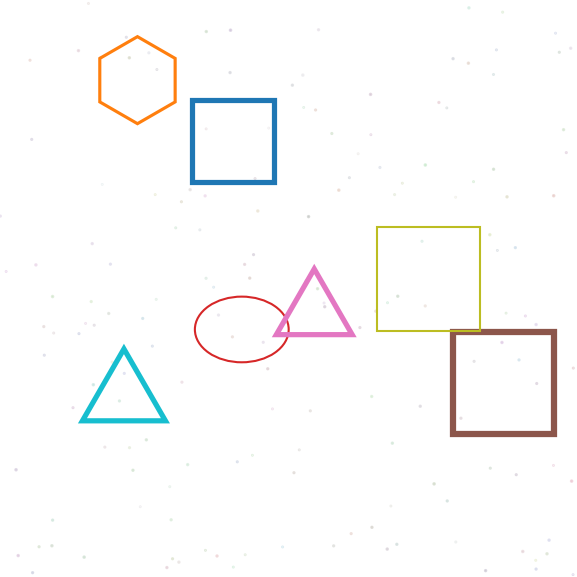[{"shape": "square", "thickness": 2.5, "radius": 0.35, "center": [0.404, 0.755]}, {"shape": "hexagon", "thickness": 1.5, "radius": 0.38, "center": [0.238, 0.86]}, {"shape": "oval", "thickness": 1, "radius": 0.41, "center": [0.419, 0.429]}, {"shape": "square", "thickness": 3, "radius": 0.44, "center": [0.872, 0.336]}, {"shape": "triangle", "thickness": 2.5, "radius": 0.38, "center": [0.544, 0.458]}, {"shape": "square", "thickness": 1, "radius": 0.45, "center": [0.742, 0.516]}, {"shape": "triangle", "thickness": 2.5, "radius": 0.41, "center": [0.215, 0.312]}]